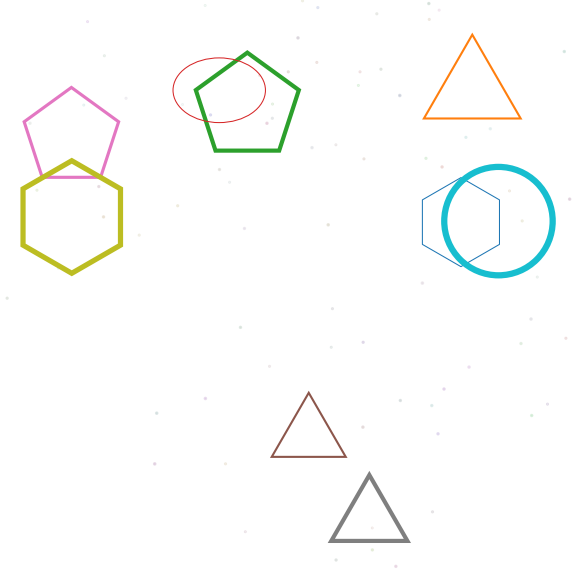[{"shape": "hexagon", "thickness": 0.5, "radius": 0.39, "center": [0.798, 0.614]}, {"shape": "triangle", "thickness": 1, "radius": 0.48, "center": [0.818, 0.842]}, {"shape": "pentagon", "thickness": 2, "radius": 0.47, "center": [0.428, 0.814]}, {"shape": "oval", "thickness": 0.5, "radius": 0.4, "center": [0.38, 0.843]}, {"shape": "triangle", "thickness": 1, "radius": 0.37, "center": [0.535, 0.245]}, {"shape": "pentagon", "thickness": 1.5, "radius": 0.43, "center": [0.124, 0.762]}, {"shape": "triangle", "thickness": 2, "radius": 0.38, "center": [0.64, 0.101]}, {"shape": "hexagon", "thickness": 2.5, "radius": 0.49, "center": [0.124, 0.623]}, {"shape": "circle", "thickness": 3, "radius": 0.47, "center": [0.863, 0.616]}]